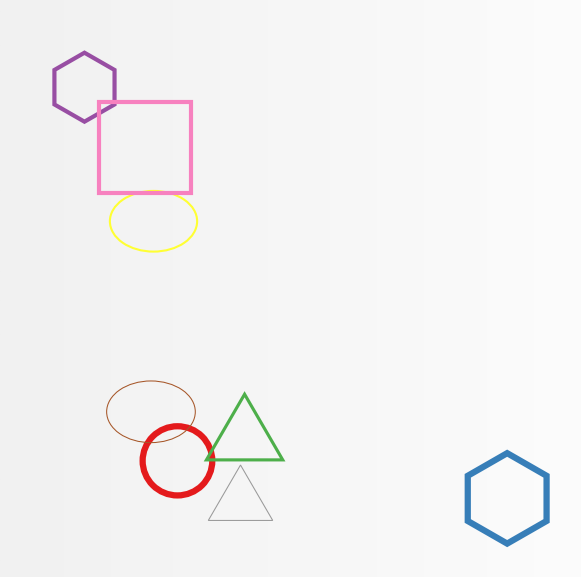[{"shape": "circle", "thickness": 3, "radius": 0.3, "center": [0.305, 0.201]}, {"shape": "hexagon", "thickness": 3, "radius": 0.39, "center": [0.873, 0.136]}, {"shape": "triangle", "thickness": 1.5, "radius": 0.38, "center": [0.421, 0.241]}, {"shape": "hexagon", "thickness": 2, "radius": 0.3, "center": [0.145, 0.848]}, {"shape": "oval", "thickness": 1, "radius": 0.38, "center": [0.264, 0.616]}, {"shape": "oval", "thickness": 0.5, "radius": 0.38, "center": [0.26, 0.286]}, {"shape": "square", "thickness": 2, "radius": 0.39, "center": [0.249, 0.743]}, {"shape": "triangle", "thickness": 0.5, "radius": 0.32, "center": [0.414, 0.13]}]